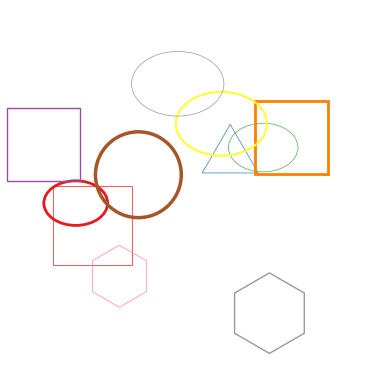[{"shape": "square", "thickness": 0.5, "radius": 0.51, "center": [0.239, 0.414]}, {"shape": "oval", "thickness": 2, "radius": 0.41, "center": [0.197, 0.472]}, {"shape": "triangle", "thickness": 0.5, "radius": 0.42, "center": [0.598, 0.593]}, {"shape": "oval", "thickness": 0.5, "radius": 0.45, "center": [0.684, 0.617]}, {"shape": "square", "thickness": 1, "radius": 0.47, "center": [0.113, 0.625]}, {"shape": "square", "thickness": 2, "radius": 0.47, "center": [0.757, 0.642]}, {"shape": "oval", "thickness": 1.5, "radius": 0.59, "center": [0.575, 0.679]}, {"shape": "circle", "thickness": 2.5, "radius": 0.56, "center": [0.359, 0.546]}, {"shape": "hexagon", "thickness": 0.5, "radius": 0.4, "center": [0.31, 0.282]}, {"shape": "oval", "thickness": 0.5, "radius": 0.6, "center": [0.462, 0.782]}, {"shape": "hexagon", "thickness": 1, "radius": 0.52, "center": [0.7, 0.187]}]